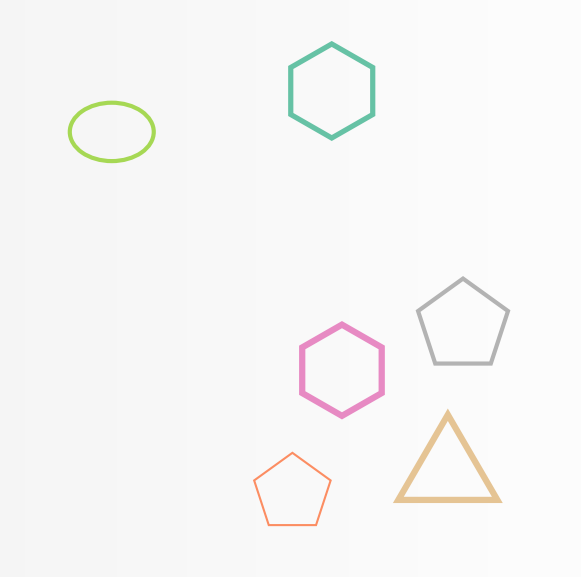[{"shape": "hexagon", "thickness": 2.5, "radius": 0.41, "center": [0.571, 0.842]}, {"shape": "pentagon", "thickness": 1, "radius": 0.35, "center": [0.503, 0.146]}, {"shape": "hexagon", "thickness": 3, "radius": 0.39, "center": [0.588, 0.358]}, {"shape": "oval", "thickness": 2, "radius": 0.36, "center": [0.192, 0.771]}, {"shape": "triangle", "thickness": 3, "radius": 0.49, "center": [0.77, 0.183]}, {"shape": "pentagon", "thickness": 2, "radius": 0.41, "center": [0.797, 0.435]}]